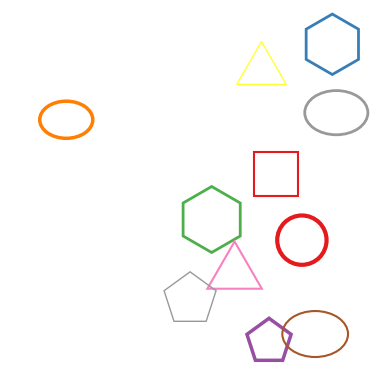[{"shape": "square", "thickness": 1.5, "radius": 0.29, "center": [0.717, 0.548]}, {"shape": "circle", "thickness": 3, "radius": 0.32, "center": [0.784, 0.376]}, {"shape": "hexagon", "thickness": 2, "radius": 0.39, "center": [0.863, 0.885]}, {"shape": "hexagon", "thickness": 2, "radius": 0.43, "center": [0.55, 0.43]}, {"shape": "pentagon", "thickness": 2.5, "radius": 0.3, "center": [0.699, 0.113]}, {"shape": "oval", "thickness": 2.5, "radius": 0.34, "center": [0.172, 0.689]}, {"shape": "triangle", "thickness": 1, "radius": 0.37, "center": [0.679, 0.818]}, {"shape": "oval", "thickness": 1.5, "radius": 0.43, "center": [0.819, 0.132]}, {"shape": "triangle", "thickness": 1.5, "radius": 0.41, "center": [0.609, 0.291]}, {"shape": "pentagon", "thickness": 1, "radius": 0.36, "center": [0.494, 0.223]}, {"shape": "oval", "thickness": 2, "radius": 0.41, "center": [0.874, 0.707]}]